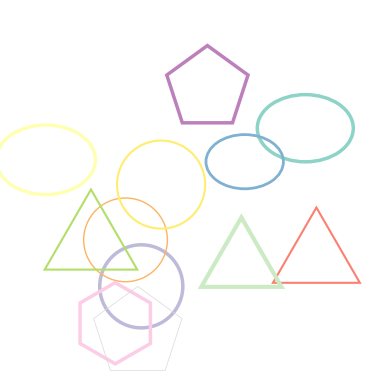[{"shape": "oval", "thickness": 2.5, "radius": 0.62, "center": [0.793, 0.667]}, {"shape": "oval", "thickness": 2.5, "radius": 0.64, "center": [0.119, 0.585]}, {"shape": "circle", "thickness": 2.5, "radius": 0.54, "center": [0.367, 0.256]}, {"shape": "triangle", "thickness": 1.5, "radius": 0.65, "center": [0.822, 0.331]}, {"shape": "oval", "thickness": 2, "radius": 0.5, "center": [0.636, 0.58]}, {"shape": "circle", "thickness": 1, "radius": 0.54, "center": [0.326, 0.377]}, {"shape": "triangle", "thickness": 1.5, "radius": 0.69, "center": [0.236, 0.369]}, {"shape": "hexagon", "thickness": 2.5, "radius": 0.53, "center": [0.299, 0.16]}, {"shape": "pentagon", "thickness": 0.5, "radius": 0.6, "center": [0.358, 0.135]}, {"shape": "pentagon", "thickness": 2.5, "radius": 0.55, "center": [0.539, 0.771]}, {"shape": "triangle", "thickness": 3, "radius": 0.6, "center": [0.627, 0.315]}, {"shape": "circle", "thickness": 1.5, "radius": 0.57, "center": [0.418, 0.521]}]